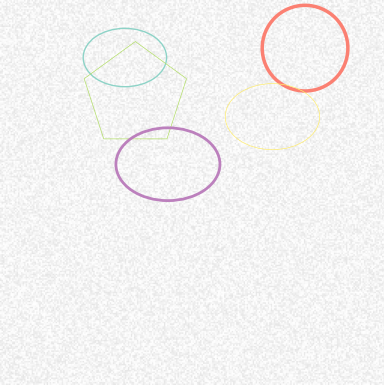[{"shape": "oval", "thickness": 1, "radius": 0.54, "center": [0.324, 0.851]}, {"shape": "circle", "thickness": 2.5, "radius": 0.56, "center": [0.792, 0.875]}, {"shape": "pentagon", "thickness": 0.5, "radius": 0.7, "center": [0.352, 0.752]}, {"shape": "oval", "thickness": 2, "radius": 0.68, "center": [0.436, 0.573]}, {"shape": "oval", "thickness": 0.5, "radius": 0.61, "center": [0.708, 0.697]}]